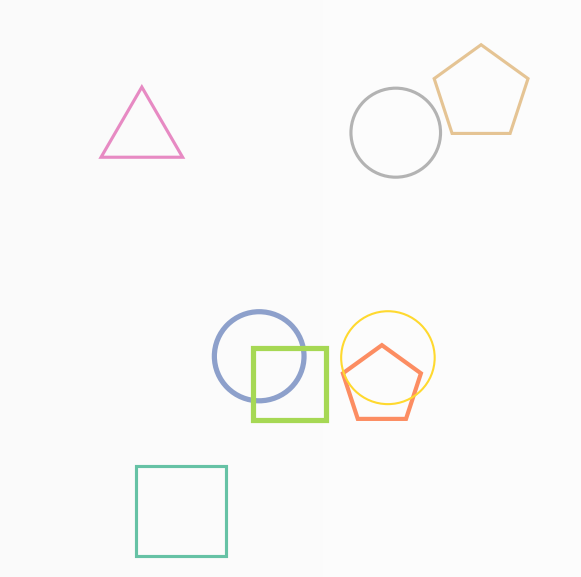[{"shape": "square", "thickness": 1.5, "radius": 0.39, "center": [0.312, 0.114]}, {"shape": "pentagon", "thickness": 2, "radius": 0.35, "center": [0.657, 0.331]}, {"shape": "circle", "thickness": 2.5, "radius": 0.39, "center": [0.446, 0.382]}, {"shape": "triangle", "thickness": 1.5, "radius": 0.41, "center": [0.244, 0.767]}, {"shape": "square", "thickness": 2.5, "radius": 0.31, "center": [0.498, 0.334]}, {"shape": "circle", "thickness": 1, "radius": 0.4, "center": [0.667, 0.38]}, {"shape": "pentagon", "thickness": 1.5, "radius": 0.42, "center": [0.828, 0.837]}, {"shape": "circle", "thickness": 1.5, "radius": 0.39, "center": [0.681, 0.769]}]